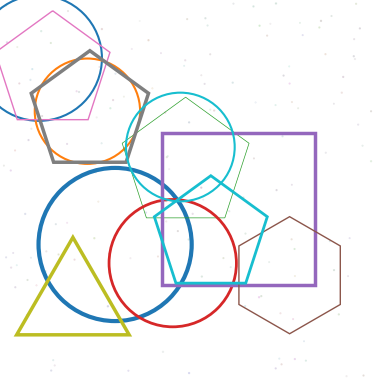[{"shape": "circle", "thickness": 3, "radius": 0.99, "center": [0.299, 0.365]}, {"shape": "circle", "thickness": 1.5, "radius": 0.82, "center": [0.102, 0.849]}, {"shape": "circle", "thickness": 1.5, "radius": 0.68, "center": [0.227, 0.711]}, {"shape": "pentagon", "thickness": 0.5, "radius": 0.87, "center": [0.482, 0.574]}, {"shape": "circle", "thickness": 2, "radius": 0.83, "center": [0.449, 0.316]}, {"shape": "square", "thickness": 2.5, "radius": 0.99, "center": [0.62, 0.457]}, {"shape": "hexagon", "thickness": 1, "radius": 0.76, "center": [0.752, 0.285]}, {"shape": "pentagon", "thickness": 1, "radius": 0.78, "center": [0.137, 0.816]}, {"shape": "pentagon", "thickness": 2.5, "radius": 0.8, "center": [0.233, 0.708]}, {"shape": "triangle", "thickness": 2.5, "radius": 0.84, "center": [0.189, 0.215]}, {"shape": "pentagon", "thickness": 2, "radius": 0.77, "center": [0.548, 0.389]}, {"shape": "circle", "thickness": 1.5, "radius": 0.71, "center": [0.468, 0.618]}]